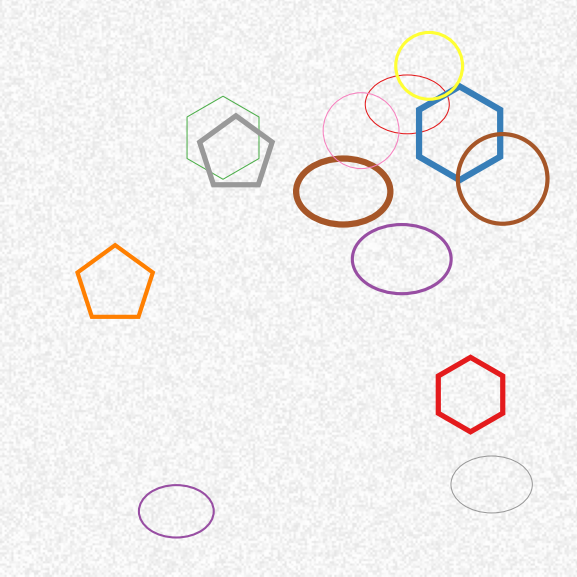[{"shape": "hexagon", "thickness": 2.5, "radius": 0.32, "center": [0.815, 0.316]}, {"shape": "oval", "thickness": 0.5, "radius": 0.36, "center": [0.705, 0.818]}, {"shape": "hexagon", "thickness": 3, "radius": 0.41, "center": [0.796, 0.768]}, {"shape": "hexagon", "thickness": 0.5, "radius": 0.36, "center": [0.386, 0.761]}, {"shape": "oval", "thickness": 1.5, "radius": 0.43, "center": [0.696, 0.55]}, {"shape": "oval", "thickness": 1, "radius": 0.32, "center": [0.305, 0.114]}, {"shape": "pentagon", "thickness": 2, "radius": 0.34, "center": [0.199, 0.506]}, {"shape": "circle", "thickness": 1.5, "radius": 0.29, "center": [0.743, 0.885]}, {"shape": "circle", "thickness": 2, "radius": 0.39, "center": [0.87, 0.689]}, {"shape": "oval", "thickness": 3, "radius": 0.41, "center": [0.594, 0.667]}, {"shape": "circle", "thickness": 0.5, "radius": 0.33, "center": [0.625, 0.773]}, {"shape": "pentagon", "thickness": 2.5, "radius": 0.33, "center": [0.408, 0.733]}, {"shape": "oval", "thickness": 0.5, "radius": 0.35, "center": [0.851, 0.16]}]